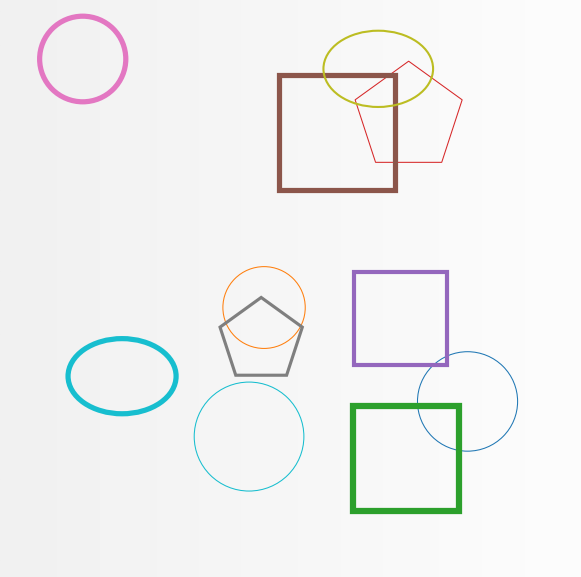[{"shape": "circle", "thickness": 0.5, "radius": 0.43, "center": [0.804, 0.304]}, {"shape": "circle", "thickness": 0.5, "radius": 0.35, "center": [0.454, 0.467]}, {"shape": "square", "thickness": 3, "radius": 0.45, "center": [0.698, 0.206]}, {"shape": "pentagon", "thickness": 0.5, "radius": 0.48, "center": [0.703, 0.796]}, {"shape": "square", "thickness": 2, "radius": 0.4, "center": [0.689, 0.447]}, {"shape": "square", "thickness": 2.5, "radius": 0.5, "center": [0.58, 0.77]}, {"shape": "circle", "thickness": 2.5, "radius": 0.37, "center": [0.142, 0.897]}, {"shape": "pentagon", "thickness": 1.5, "radius": 0.37, "center": [0.449, 0.41]}, {"shape": "oval", "thickness": 1, "radius": 0.47, "center": [0.651, 0.88]}, {"shape": "oval", "thickness": 2.5, "radius": 0.46, "center": [0.21, 0.348]}, {"shape": "circle", "thickness": 0.5, "radius": 0.47, "center": [0.428, 0.243]}]